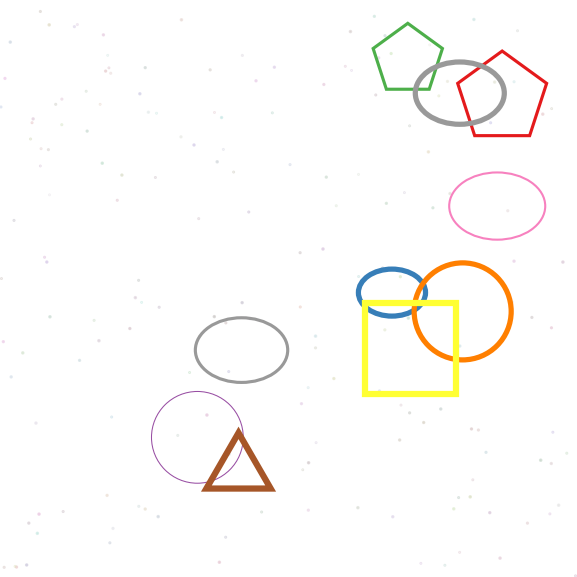[{"shape": "pentagon", "thickness": 1.5, "radius": 0.4, "center": [0.87, 0.83]}, {"shape": "oval", "thickness": 2.5, "radius": 0.29, "center": [0.679, 0.492]}, {"shape": "pentagon", "thickness": 1.5, "radius": 0.32, "center": [0.706, 0.896]}, {"shape": "circle", "thickness": 0.5, "radius": 0.4, "center": [0.342, 0.242]}, {"shape": "circle", "thickness": 2.5, "radius": 0.42, "center": [0.801, 0.46]}, {"shape": "square", "thickness": 3, "radius": 0.39, "center": [0.711, 0.395]}, {"shape": "triangle", "thickness": 3, "radius": 0.32, "center": [0.413, 0.185]}, {"shape": "oval", "thickness": 1, "radius": 0.42, "center": [0.861, 0.642]}, {"shape": "oval", "thickness": 2.5, "radius": 0.39, "center": [0.796, 0.838]}, {"shape": "oval", "thickness": 1.5, "radius": 0.4, "center": [0.418, 0.393]}]